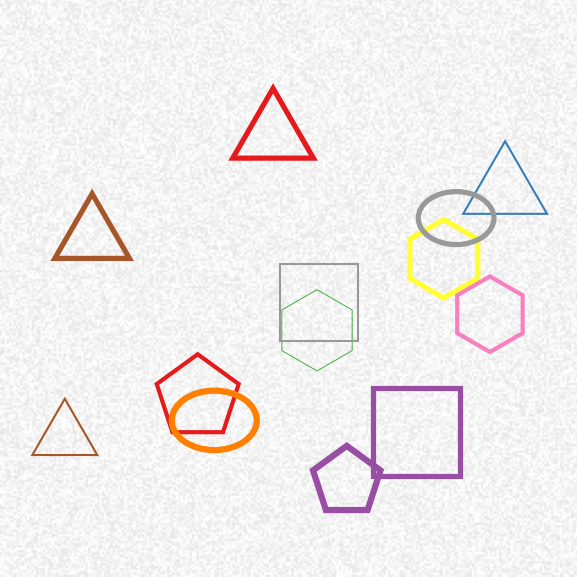[{"shape": "triangle", "thickness": 2.5, "radius": 0.4, "center": [0.473, 0.766]}, {"shape": "pentagon", "thickness": 2, "radius": 0.37, "center": [0.342, 0.311]}, {"shape": "triangle", "thickness": 1, "radius": 0.42, "center": [0.875, 0.671]}, {"shape": "hexagon", "thickness": 0.5, "radius": 0.35, "center": [0.549, 0.427]}, {"shape": "square", "thickness": 2.5, "radius": 0.38, "center": [0.722, 0.251]}, {"shape": "pentagon", "thickness": 3, "radius": 0.31, "center": [0.6, 0.166]}, {"shape": "oval", "thickness": 3, "radius": 0.37, "center": [0.371, 0.271]}, {"shape": "hexagon", "thickness": 2.5, "radius": 0.34, "center": [0.768, 0.551]}, {"shape": "triangle", "thickness": 1, "radius": 0.32, "center": [0.112, 0.244]}, {"shape": "triangle", "thickness": 2.5, "radius": 0.37, "center": [0.16, 0.589]}, {"shape": "hexagon", "thickness": 2, "radius": 0.33, "center": [0.848, 0.455]}, {"shape": "oval", "thickness": 2.5, "radius": 0.33, "center": [0.79, 0.621]}, {"shape": "square", "thickness": 1, "radius": 0.34, "center": [0.553, 0.475]}]